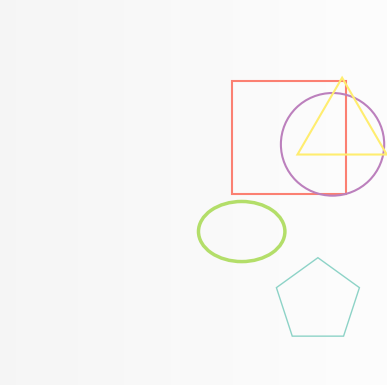[{"shape": "pentagon", "thickness": 1, "radius": 0.56, "center": [0.82, 0.218]}, {"shape": "square", "thickness": 1.5, "radius": 0.74, "center": [0.745, 0.643]}, {"shape": "oval", "thickness": 2.5, "radius": 0.56, "center": [0.624, 0.399]}, {"shape": "circle", "thickness": 1.5, "radius": 0.67, "center": [0.858, 0.625]}, {"shape": "triangle", "thickness": 1.5, "radius": 0.67, "center": [0.883, 0.665]}]